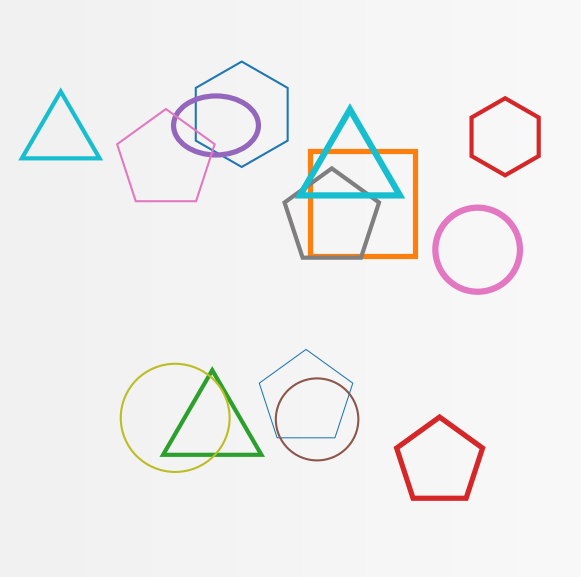[{"shape": "pentagon", "thickness": 0.5, "radius": 0.42, "center": [0.526, 0.309]}, {"shape": "hexagon", "thickness": 1, "radius": 0.46, "center": [0.416, 0.801]}, {"shape": "square", "thickness": 2.5, "radius": 0.45, "center": [0.624, 0.646]}, {"shape": "triangle", "thickness": 2, "radius": 0.49, "center": [0.365, 0.26]}, {"shape": "hexagon", "thickness": 2, "radius": 0.33, "center": [0.869, 0.762]}, {"shape": "pentagon", "thickness": 2.5, "radius": 0.39, "center": [0.756, 0.199]}, {"shape": "oval", "thickness": 2.5, "radius": 0.37, "center": [0.372, 0.782]}, {"shape": "circle", "thickness": 1, "radius": 0.35, "center": [0.546, 0.273]}, {"shape": "circle", "thickness": 3, "radius": 0.36, "center": [0.822, 0.567]}, {"shape": "pentagon", "thickness": 1, "radius": 0.44, "center": [0.285, 0.722]}, {"shape": "pentagon", "thickness": 2, "radius": 0.43, "center": [0.571, 0.622]}, {"shape": "circle", "thickness": 1, "radius": 0.47, "center": [0.301, 0.276]}, {"shape": "triangle", "thickness": 2, "radius": 0.39, "center": [0.104, 0.764]}, {"shape": "triangle", "thickness": 3, "radius": 0.5, "center": [0.602, 0.71]}]